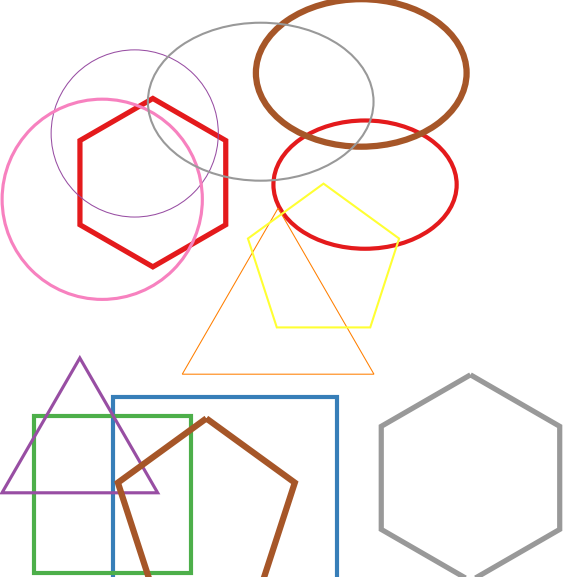[{"shape": "hexagon", "thickness": 2.5, "radius": 0.73, "center": [0.265, 0.683]}, {"shape": "oval", "thickness": 2, "radius": 0.79, "center": [0.632, 0.679]}, {"shape": "square", "thickness": 2, "radius": 0.97, "center": [0.389, 0.118]}, {"shape": "square", "thickness": 2, "radius": 0.68, "center": [0.194, 0.143]}, {"shape": "circle", "thickness": 0.5, "radius": 0.72, "center": [0.233, 0.768]}, {"shape": "triangle", "thickness": 1.5, "radius": 0.78, "center": [0.138, 0.224]}, {"shape": "triangle", "thickness": 0.5, "radius": 0.96, "center": [0.482, 0.447]}, {"shape": "pentagon", "thickness": 1, "radius": 0.69, "center": [0.56, 0.544]}, {"shape": "oval", "thickness": 3, "radius": 0.91, "center": [0.626, 0.873]}, {"shape": "pentagon", "thickness": 3, "radius": 0.81, "center": [0.357, 0.114]}, {"shape": "circle", "thickness": 1.5, "radius": 0.87, "center": [0.177, 0.654]}, {"shape": "oval", "thickness": 1, "radius": 0.98, "center": [0.451, 0.823]}, {"shape": "hexagon", "thickness": 2.5, "radius": 0.89, "center": [0.815, 0.172]}]